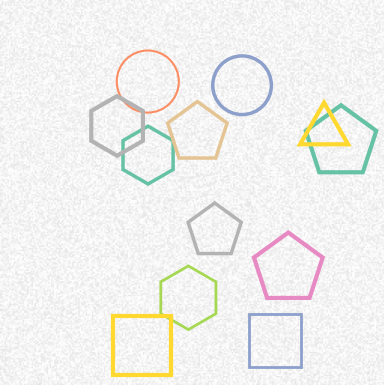[{"shape": "hexagon", "thickness": 2.5, "radius": 0.38, "center": [0.385, 0.597]}, {"shape": "pentagon", "thickness": 3, "radius": 0.48, "center": [0.886, 0.63]}, {"shape": "circle", "thickness": 1.5, "radius": 0.4, "center": [0.384, 0.788]}, {"shape": "circle", "thickness": 2.5, "radius": 0.38, "center": [0.629, 0.779]}, {"shape": "square", "thickness": 2, "radius": 0.34, "center": [0.714, 0.116]}, {"shape": "pentagon", "thickness": 3, "radius": 0.47, "center": [0.749, 0.302]}, {"shape": "hexagon", "thickness": 2, "radius": 0.41, "center": [0.489, 0.227]}, {"shape": "square", "thickness": 3, "radius": 0.38, "center": [0.368, 0.103]}, {"shape": "triangle", "thickness": 3, "radius": 0.36, "center": [0.842, 0.661]}, {"shape": "pentagon", "thickness": 2.5, "radius": 0.41, "center": [0.513, 0.655]}, {"shape": "hexagon", "thickness": 3, "radius": 0.39, "center": [0.304, 0.673]}, {"shape": "pentagon", "thickness": 2.5, "radius": 0.36, "center": [0.558, 0.4]}]